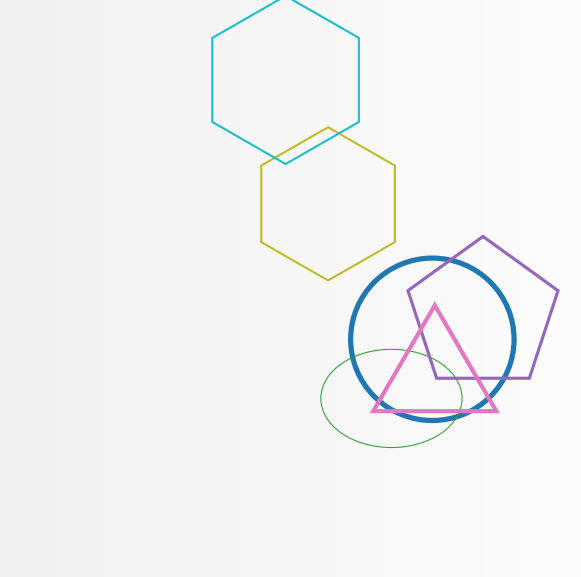[{"shape": "circle", "thickness": 2.5, "radius": 0.7, "center": [0.744, 0.412]}, {"shape": "oval", "thickness": 0.5, "radius": 0.61, "center": [0.673, 0.309]}, {"shape": "pentagon", "thickness": 1.5, "radius": 0.68, "center": [0.831, 0.454]}, {"shape": "triangle", "thickness": 2, "radius": 0.61, "center": [0.748, 0.348]}, {"shape": "hexagon", "thickness": 1, "radius": 0.66, "center": [0.564, 0.646]}, {"shape": "hexagon", "thickness": 1, "radius": 0.73, "center": [0.491, 0.861]}]